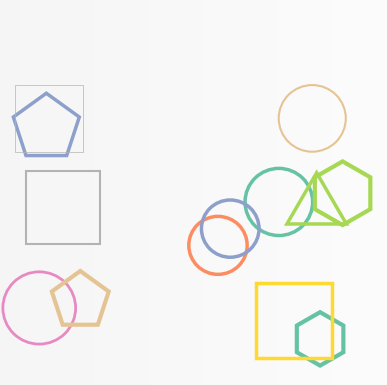[{"shape": "circle", "thickness": 2.5, "radius": 0.44, "center": [0.72, 0.475]}, {"shape": "hexagon", "thickness": 3, "radius": 0.35, "center": [0.826, 0.12]}, {"shape": "circle", "thickness": 2.5, "radius": 0.38, "center": [0.563, 0.363]}, {"shape": "circle", "thickness": 2.5, "radius": 0.37, "center": [0.594, 0.406]}, {"shape": "pentagon", "thickness": 2.5, "radius": 0.45, "center": [0.12, 0.668]}, {"shape": "circle", "thickness": 2, "radius": 0.47, "center": [0.101, 0.2]}, {"shape": "triangle", "thickness": 2.5, "radius": 0.44, "center": [0.817, 0.463]}, {"shape": "hexagon", "thickness": 3, "radius": 0.41, "center": [0.884, 0.498]}, {"shape": "square", "thickness": 2.5, "radius": 0.49, "center": [0.758, 0.166]}, {"shape": "pentagon", "thickness": 3, "radius": 0.39, "center": [0.207, 0.219]}, {"shape": "circle", "thickness": 1.5, "radius": 0.43, "center": [0.806, 0.693]}, {"shape": "square", "thickness": 1.5, "radius": 0.47, "center": [0.163, 0.461]}, {"shape": "square", "thickness": 0.5, "radius": 0.44, "center": [0.127, 0.692]}]